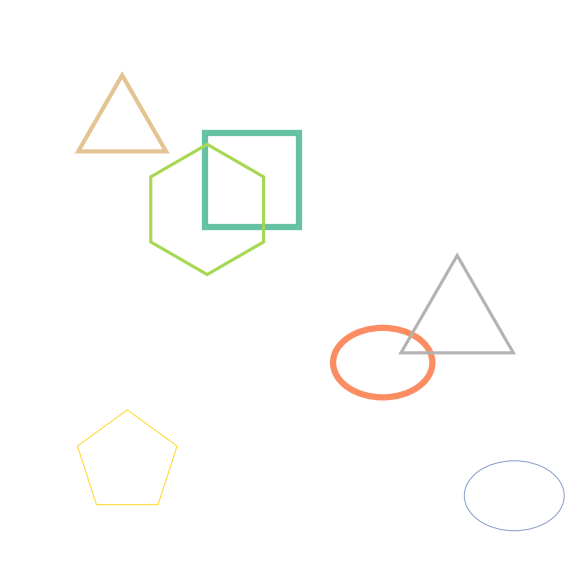[{"shape": "square", "thickness": 3, "radius": 0.41, "center": [0.436, 0.687]}, {"shape": "oval", "thickness": 3, "radius": 0.43, "center": [0.663, 0.371]}, {"shape": "oval", "thickness": 0.5, "radius": 0.43, "center": [0.891, 0.141]}, {"shape": "hexagon", "thickness": 1.5, "radius": 0.56, "center": [0.359, 0.637]}, {"shape": "pentagon", "thickness": 0.5, "radius": 0.45, "center": [0.22, 0.199]}, {"shape": "triangle", "thickness": 2, "radius": 0.44, "center": [0.211, 0.781]}, {"shape": "triangle", "thickness": 1.5, "radius": 0.56, "center": [0.792, 0.444]}]